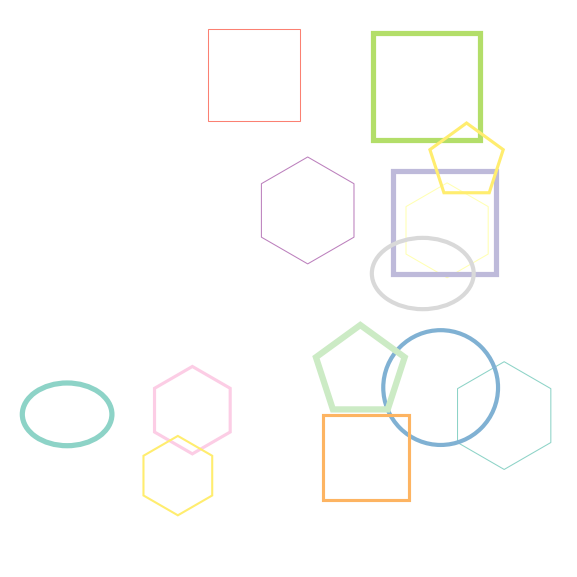[{"shape": "hexagon", "thickness": 0.5, "radius": 0.47, "center": [0.873, 0.28]}, {"shape": "oval", "thickness": 2.5, "radius": 0.39, "center": [0.116, 0.282]}, {"shape": "hexagon", "thickness": 0.5, "radius": 0.41, "center": [0.774, 0.6]}, {"shape": "square", "thickness": 2.5, "radius": 0.45, "center": [0.77, 0.613]}, {"shape": "square", "thickness": 0.5, "radius": 0.4, "center": [0.44, 0.869]}, {"shape": "circle", "thickness": 2, "radius": 0.5, "center": [0.763, 0.328]}, {"shape": "square", "thickness": 1.5, "radius": 0.37, "center": [0.634, 0.207]}, {"shape": "square", "thickness": 2.5, "radius": 0.46, "center": [0.738, 0.85]}, {"shape": "hexagon", "thickness": 1.5, "radius": 0.38, "center": [0.333, 0.289]}, {"shape": "oval", "thickness": 2, "radius": 0.44, "center": [0.732, 0.526]}, {"shape": "hexagon", "thickness": 0.5, "radius": 0.46, "center": [0.533, 0.635]}, {"shape": "pentagon", "thickness": 3, "radius": 0.4, "center": [0.624, 0.356]}, {"shape": "pentagon", "thickness": 1.5, "radius": 0.33, "center": [0.808, 0.719]}, {"shape": "hexagon", "thickness": 1, "radius": 0.34, "center": [0.308, 0.176]}]